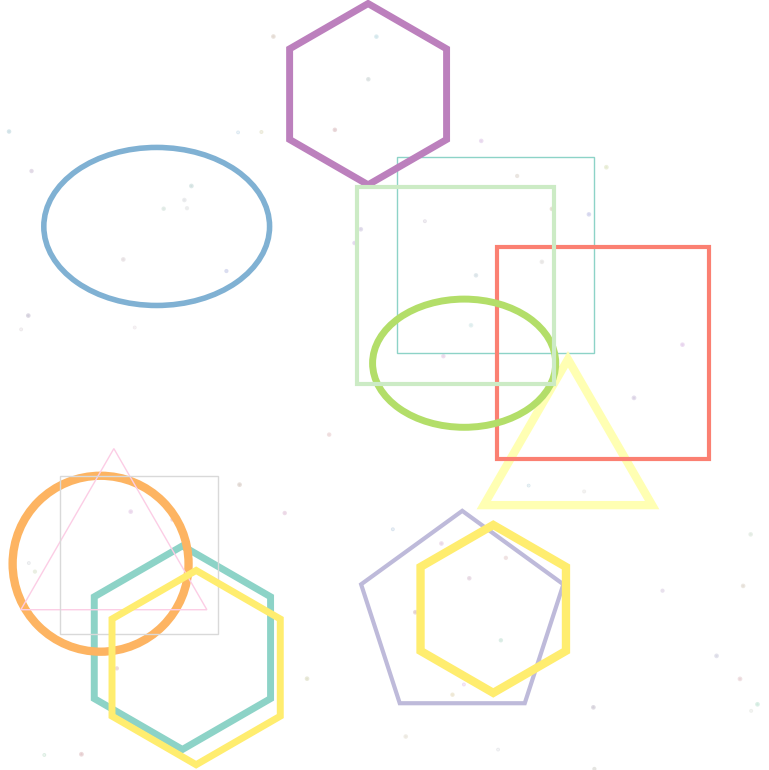[{"shape": "hexagon", "thickness": 2.5, "radius": 0.66, "center": [0.237, 0.159]}, {"shape": "square", "thickness": 0.5, "radius": 0.64, "center": [0.643, 0.669]}, {"shape": "triangle", "thickness": 3, "radius": 0.63, "center": [0.738, 0.407]}, {"shape": "pentagon", "thickness": 1.5, "radius": 0.69, "center": [0.6, 0.198]}, {"shape": "square", "thickness": 1.5, "radius": 0.69, "center": [0.783, 0.542]}, {"shape": "oval", "thickness": 2, "radius": 0.73, "center": [0.203, 0.706]}, {"shape": "circle", "thickness": 3, "radius": 0.57, "center": [0.131, 0.268]}, {"shape": "oval", "thickness": 2.5, "radius": 0.59, "center": [0.603, 0.528]}, {"shape": "triangle", "thickness": 0.5, "radius": 0.7, "center": [0.148, 0.278]}, {"shape": "square", "thickness": 0.5, "radius": 0.51, "center": [0.181, 0.279]}, {"shape": "hexagon", "thickness": 2.5, "radius": 0.59, "center": [0.478, 0.878]}, {"shape": "square", "thickness": 1.5, "radius": 0.64, "center": [0.591, 0.629]}, {"shape": "hexagon", "thickness": 3, "radius": 0.55, "center": [0.641, 0.209]}, {"shape": "hexagon", "thickness": 2.5, "radius": 0.63, "center": [0.255, 0.133]}]